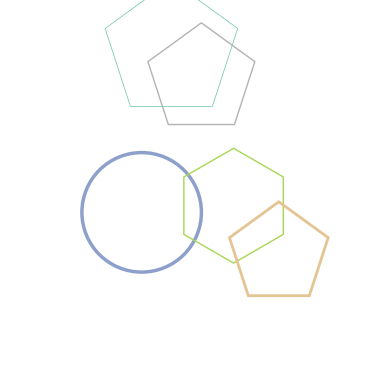[{"shape": "pentagon", "thickness": 0.5, "radius": 0.91, "center": [0.445, 0.87]}, {"shape": "circle", "thickness": 2.5, "radius": 0.78, "center": [0.368, 0.448]}, {"shape": "hexagon", "thickness": 1, "radius": 0.75, "center": [0.607, 0.466]}, {"shape": "pentagon", "thickness": 2, "radius": 0.67, "center": [0.724, 0.341]}, {"shape": "pentagon", "thickness": 1, "radius": 0.73, "center": [0.523, 0.795]}]